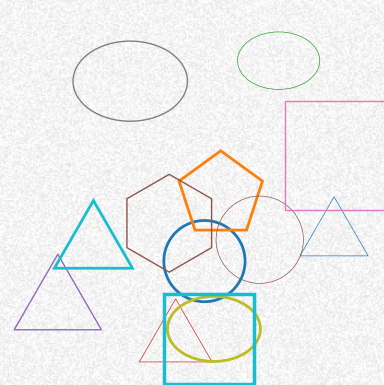[{"shape": "circle", "thickness": 2, "radius": 0.53, "center": [0.531, 0.322]}, {"shape": "triangle", "thickness": 0.5, "radius": 0.51, "center": [0.868, 0.387]}, {"shape": "pentagon", "thickness": 2, "radius": 0.57, "center": [0.573, 0.494]}, {"shape": "oval", "thickness": 0.5, "radius": 0.53, "center": [0.724, 0.842]}, {"shape": "triangle", "thickness": 0.5, "radius": 0.55, "center": [0.456, 0.114]}, {"shape": "triangle", "thickness": 1, "radius": 0.65, "center": [0.15, 0.209]}, {"shape": "circle", "thickness": 0.5, "radius": 0.57, "center": [0.675, 0.377]}, {"shape": "hexagon", "thickness": 1, "radius": 0.63, "center": [0.44, 0.42]}, {"shape": "square", "thickness": 1, "radius": 0.7, "center": [0.881, 0.596]}, {"shape": "oval", "thickness": 1, "radius": 0.74, "center": [0.338, 0.789]}, {"shape": "oval", "thickness": 2, "radius": 0.6, "center": [0.556, 0.146]}, {"shape": "triangle", "thickness": 2, "radius": 0.59, "center": [0.243, 0.362]}, {"shape": "square", "thickness": 2.5, "radius": 0.59, "center": [0.543, 0.119]}]